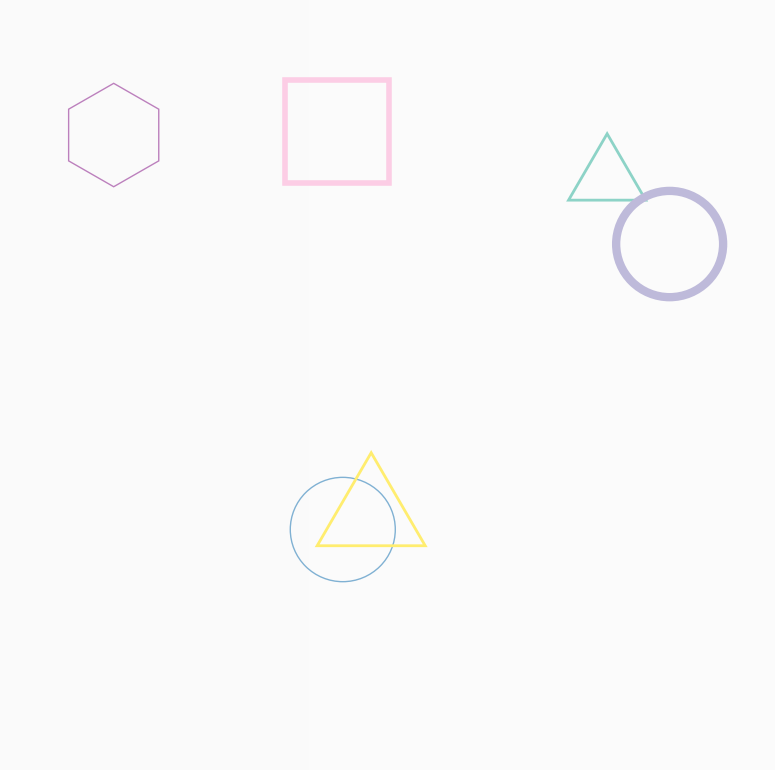[{"shape": "triangle", "thickness": 1, "radius": 0.29, "center": [0.783, 0.769]}, {"shape": "circle", "thickness": 3, "radius": 0.35, "center": [0.864, 0.683]}, {"shape": "circle", "thickness": 0.5, "radius": 0.34, "center": [0.442, 0.312]}, {"shape": "square", "thickness": 2, "radius": 0.33, "center": [0.435, 0.83]}, {"shape": "hexagon", "thickness": 0.5, "radius": 0.34, "center": [0.147, 0.825]}, {"shape": "triangle", "thickness": 1, "radius": 0.4, "center": [0.479, 0.331]}]